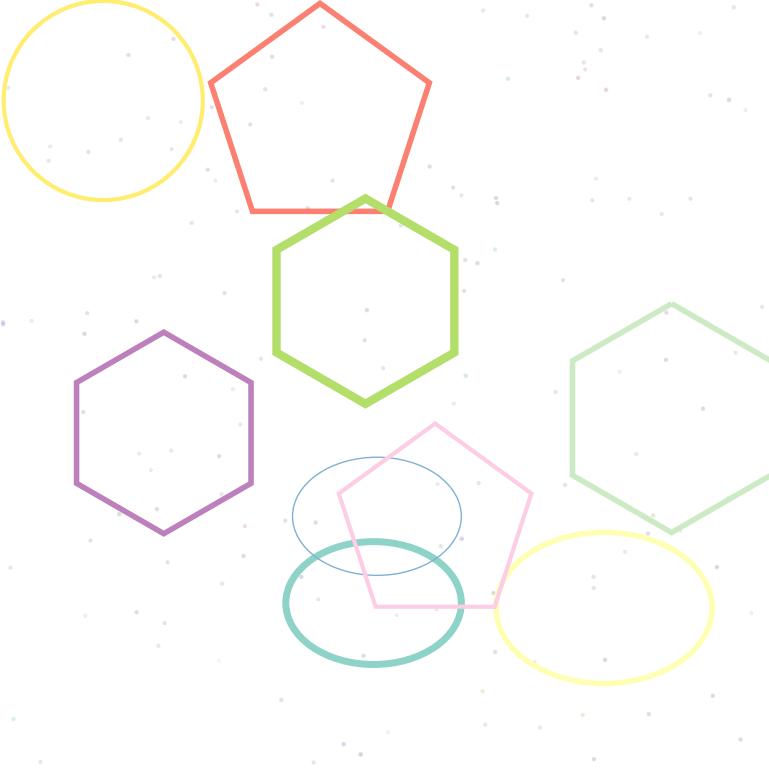[{"shape": "oval", "thickness": 2.5, "radius": 0.57, "center": [0.485, 0.217]}, {"shape": "oval", "thickness": 2, "radius": 0.7, "center": [0.784, 0.211]}, {"shape": "pentagon", "thickness": 2, "radius": 0.75, "center": [0.416, 0.846]}, {"shape": "oval", "thickness": 0.5, "radius": 0.55, "center": [0.49, 0.329]}, {"shape": "hexagon", "thickness": 3, "radius": 0.67, "center": [0.475, 0.609]}, {"shape": "pentagon", "thickness": 1.5, "radius": 0.66, "center": [0.565, 0.318]}, {"shape": "hexagon", "thickness": 2, "radius": 0.65, "center": [0.213, 0.438]}, {"shape": "hexagon", "thickness": 2, "radius": 0.74, "center": [0.872, 0.457]}, {"shape": "circle", "thickness": 1.5, "radius": 0.65, "center": [0.134, 0.869]}]